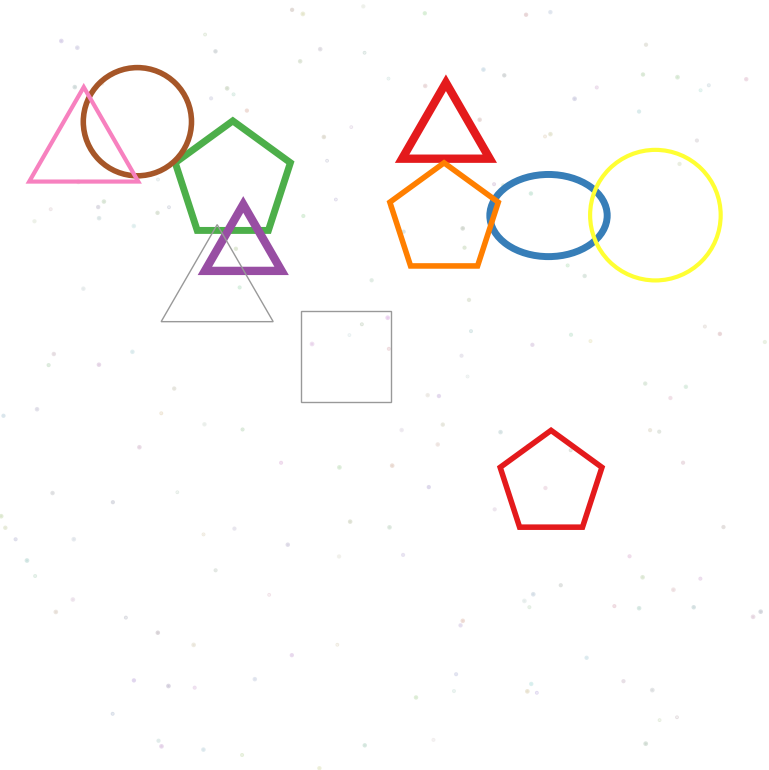[{"shape": "pentagon", "thickness": 2, "radius": 0.35, "center": [0.716, 0.372]}, {"shape": "triangle", "thickness": 3, "radius": 0.33, "center": [0.579, 0.827]}, {"shape": "oval", "thickness": 2.5, "radius": 0.38, "center": [0.712, 0.72]}, {"shape": "pentagon", "thickness": 2.5, "radius": 0.39, "center": [0.302, 0.764]}, {"shape": "triangle", "thickness": 3, "radius": 0.29, "center": [0.316, 0.677]}, {"shape": "pentagon", "thickness": 2, "radius": 0.37, "center": [0.577, 0.715]}, {"shape": "circle", "thickness": 1.5, "radius": 0.42, "center": [0.851, 0.721]}, {"shape": "circle", "thickness": 2, "radius": 0.35, "center": [0.178, 0.842]}, {"shape": "triangle", "thickness": 1.5, "radius": 0.41, "center": [0.109, 0.805]}, {"shape": "square", "thickness": 0.5, "radius": 0.29, "center": [0.449, 0.537]}, {"shape": "triangle", "thickness": 0.5, "radius": 0.42, "center": [0.282, 0.624]}]